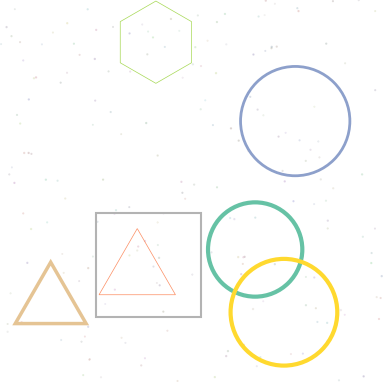[{"shape": "circle", "thickness": 3, "radius": 0.61, "center": [0.663, 0.352]}, {"shape": "triangle", "thickness": 0.5, "radius": 0.57, "center": [0.357, 0.292]}, {"shape": "circle", "thickness": 2, "radius": 0.71, "center": [0.767, 0.685]}, {"shape": "hexagon", "thickness": 0.5, "radius": 0.53, "center": [0.405, 0.89]}, {"shape": "circle", "thickness": 3, "radius": 0.69, "center": [0.737, 0.189]}, {"shape": "triangle", "thickness": 2.5, "radius": 0.53, "center": [0.132, 0.213]}, {"shape": "square", "thickness": 1.5, "radius": 0.68, "center": [0.386, 0.312]}]